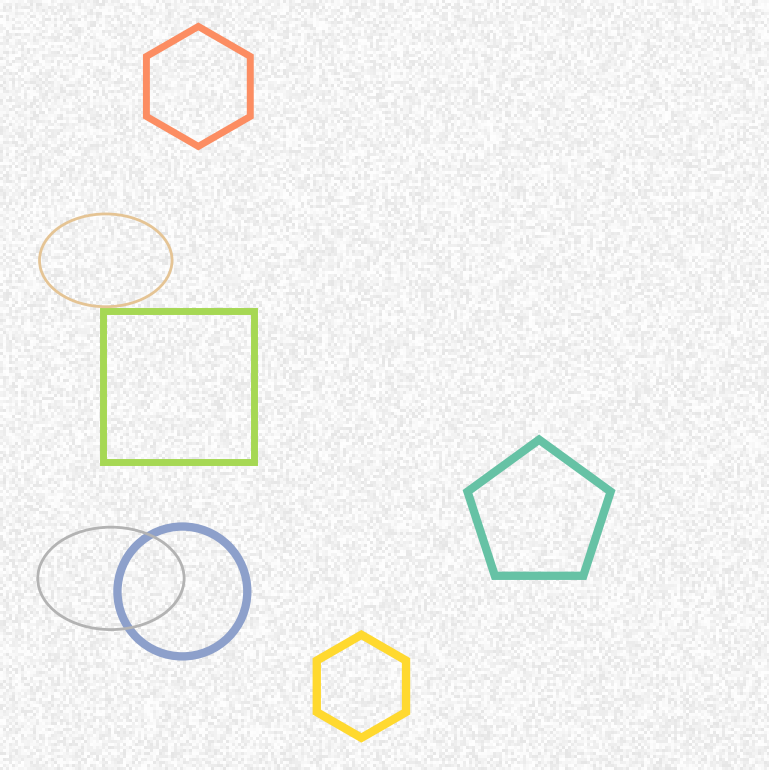[{"shape": "pentagon", "thickness": 3, "radius": 0.49, "center": [0.7, 0.331]}, {"shape": "hexagon", "thickness": 2.5, "radius": 0.39, "center": [0.258, 0.888]}, {"shape": "circle", "thickness": 3, "radius": 0.42, "center": [0.237, 0.232]}, {"shape": "square", "thickness": 2.5, "radius": 0.49, "center": [0.231, 0.498]}, {"shape": "hexagon", "thickness": 3, "radius": 0.33, "center": [0.469, 0.109]}, {"shape": "oval", "thickness": 1, "radius": 0.43, "center": [0.137, 0.662]}, {"shape": "oval", "thickness": 1, "radius": 0.48, "center": [0.144, 0.249]}]